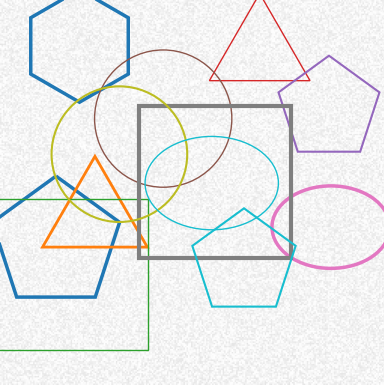[{"shape": "pentagon", "thickness": 2.5, "radius": 0.87, "center": [0.145, 0.369]}, {"shape": "hexagon", "thickness": 2.5, "radius": 0.73, "center": [0.207, 0.881]}, {"shape": "triangle", "thickness": 2, "radius": 0.79, "center": [0.247, 0.437]}, {"shape": "square", "thickness": 1, "radius": 0.98, "center": [0.19, 0.287]}, {"shape": "triangle", "thickness": 1, "radius": 0.75, "center": [0.675, 0.866]}, {"shape": "pentagon", "thickness": 1.5, "radius": 0.69, "center": [0.854, 0.717]}, {"shape": "circle", "thickness": 1, "radius": 0.89, "center": [0.424, 0.692]}, {"shape": "oval", "thickness": 2.5, "radius": 0.77, "center": [0.859, 0.41]}, {"shape": "square", "thickness": 3, "radius": 0.99, "center": [0.558, 0.528]}, {"shape": "circle", "thickness": 1.5, "radius": 0.88, "center": [0.31, 0.6]}, {"shape": "pentagon", "thickness": 1.5, "radius": 0.71, "center": [0.634, 0.318]}, {"shape": "oval", "thickness": 1, "radius": 0.87, "center": [0.55, 0.524]}]